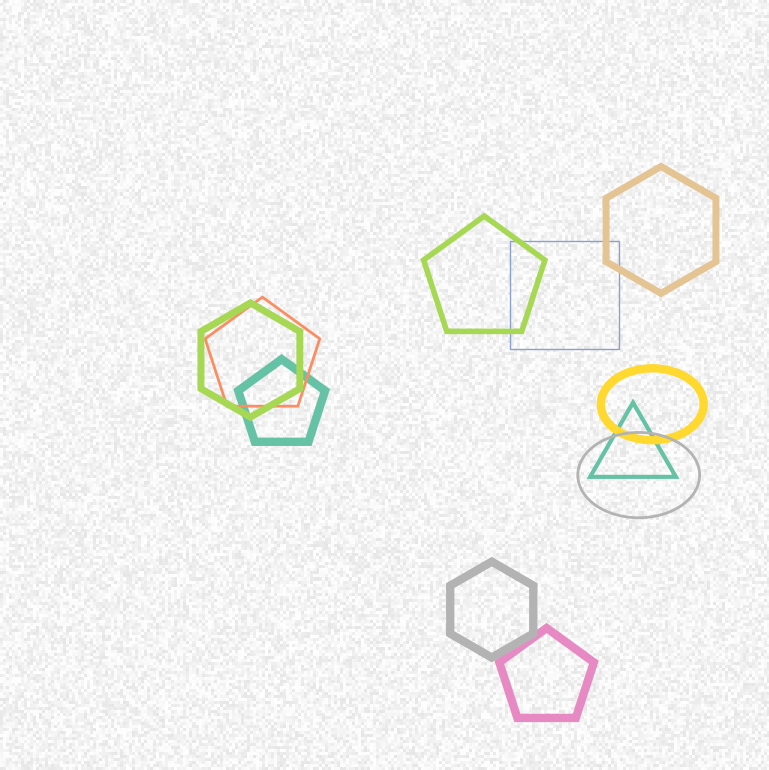[{"shape": "triangle", "thickness": 1.5, "radius": 0.32, "center": [0.822, 0.413]}, {"shape": "pentagon", "thickness": 3, "radius": 0.3, "center": [0.366, 0.474]}, {"shape": "pentagon", "thickness": 1, "radius": 0.39, "center": [0.341, 0.536]}, {"shape": "square", "thickness": 0.5, "radius": 0.35, "center": [0.733, 0.617]}, {"shape": "pentagon", "thickness": 3, "radius": 0.32, "center": [0.71, 0.12]}, {"shape": "pentagon", "thickness": 2, "radius": 0.41, "center": [0.629, 0.637]}, {"shape": "hexagon", "thickness": 2.5, "radius": 0.37, "center": [0.325, 0.532]}, {"shape": "oval", "thickness": 3, "radius": 0.33, "center": [0.847, 0.475]}, {"shape": "hexagon", "thickness": 2.5, "radius": 0.41, "center": [0.858, 0.701]}, {"shape": "oval", "thickness": 1, "radius": 0.4, "center": [0.829, 0.383]}, {"shape": "hexagon", "thickness": 3, "radius": 0.31, "center": [0.639, 0.208]}]